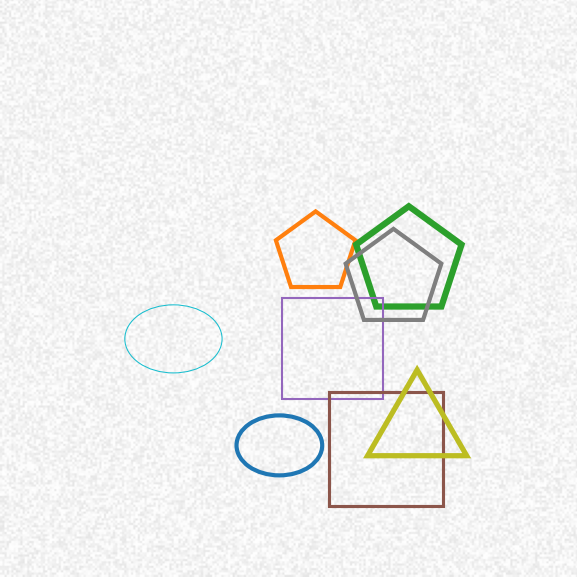[{"shape": "oval", "thickness": 2, "radius": 0.37, "center": [0.484, 0.228]}, {"shape": "pentagon", "thickness": 2, "radius": 0.36, "center": [0.547, 0.561]}, {"shape": "pentagon", "thickness": 3, "radius": 0.48, "center": [0.708, 0.546]}, {"shape": "square", "thickness": 1, "radius": 0.44, "center": [0.576, 0.396]}, {"shape": "square", "thickness": 1.5, "radius": 0.49, "center": [0.668, 0.221]}, {"shape": "pentagon", "thickness": 2, "radius": 0.44, "center": [0.681, 0.516]}, {"shape": "triangle", "thickness": 2.5, "radius": 0.5, "center": [0.722, 0.26]}, {"shape": "oval", "thickness": 0.5, "radius": 0.42, "center": [0.3, 0.412]}]